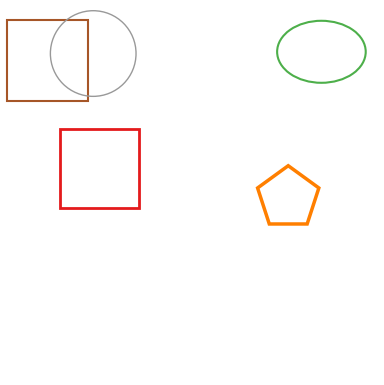[{"shape": "square", "thickness": 2, "radius": 0.52, "center": [0.258, 0.563]}, {"shape": "oval", "thickness": 1.5, "radius": 0.58, "center": [0.835, 0.865]}, {"shape": "pentagon", "thickness": 2.5, "radius": 0.42, "center": [0.749, 0.486]}, {"shape": "square", "thickness": 1.5, "radius": 0.53, "center": [0.123, 0.843]}, {"shape": "circle", "thickness": 1, "radius": 0.56, "center": [0.242, 0.861]}]